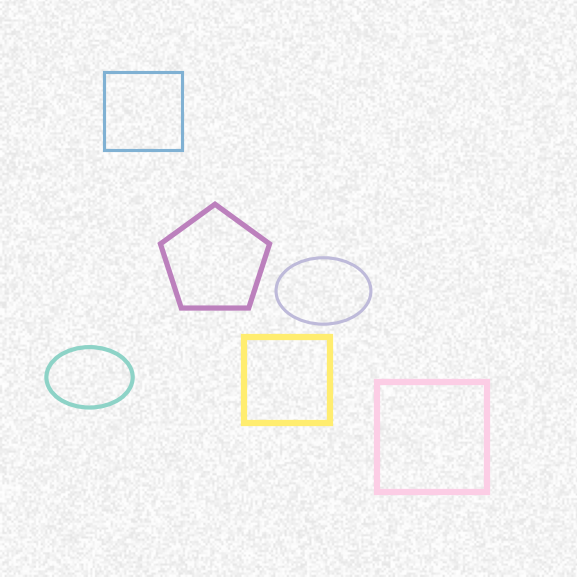[{"shape": "oval", "thickness": 2, "radius": 0.37, "center": [0.155, 0.346]}, {"shape": "oval", "thickness": 1.5, "radius": 0.41, "center": [0.56, 0.495]}, {"shape": "square", "thickness": 1.5, "radius": 0.34, "center": [0.247, 0.806]}, {"shape": "square", "thickness": 3, "radius": 0.47, "center": [0.748, 0.243]}, {"shape": "pentagon", "thickness": 2.5, "radius": 0.5, "center": [0.372, 0.546]}, {"shape": "square", "thickness": 3, "radius": 0.37, "center": [0.496, 0.341]}]